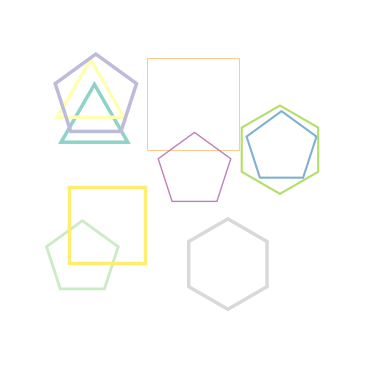[{"shape": "triangle", "thickness": 2.5, "radius": 0.5, "center": [0.245, 0.681]}, {"shape": "triangle", "thickness": 2.5, "radius": 0.5, "center": [0.235, 0.745]}, {"shape": "pentagon", "thickness": 2.5, "radius": 0.56, "center": [0.249, 0.748]}, {"shape": "pentagon", "thickness": 1.5, "radius": 0.48, "center": [0.731, 0.616]}, {"shape": "square", "thickness": 0.5, "radius": 0.6, "center": [0.5, 0.73]}, {"shape": "hexagon", "thickness": 1.5, "radius": 0.57, "center": [0.727, 0.611]}, {"shape": "hexagon", "thickness": 2.5, "radius": 0.59, "center": [0.592, 0.314]}, {"shape": "pentagon", "thickness": 1, "radius": 0.5, "center": [0.505, 0.557]}, {"shape": "pentagon", "thickness": 2, "radius": 0.49, "center": [0.214, 0.329]}, {"shape": "square", "thickness": 2.5, "radius": 0.49, "center": [0.277, 0.415]}]